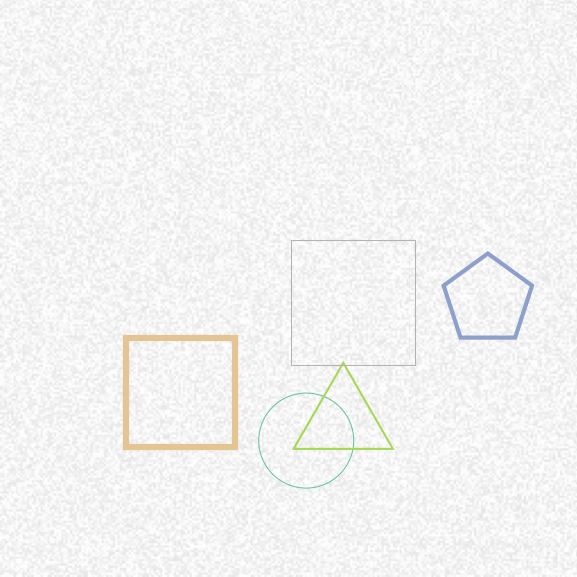[{"shape": "circle", "thickness": 0.5, "radius": 0.41, "center": [0.53, 0.236]}, {"shape": "pentagon", "thickness": 2, "radius": 0.4, "center": [0.845, 0.48]}, {"shape": "triangle", "thickness": 1, "radius": 0.5, "center": [0.594, 0.272]}, {"shape": "square", "thickness": 3, "radius": 0.47, "center": [0.312, 0.32]}, {"shape": "square", "thickness": 0.5, "radius": 0.54, "center": [0.611, 0.476]}]